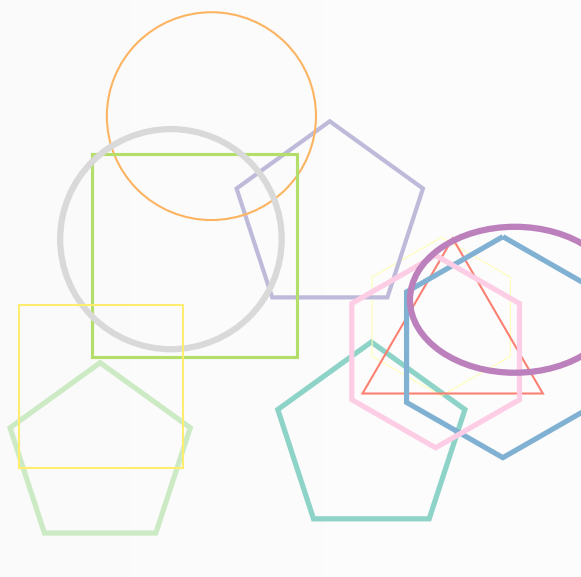[{"shape": "pentagon", "thickness": 2.5, "radius": 0.85, "center": [0.639, 0.238]}, {"shape": "hexagon", "thickness": 0.5, "radius": 0.69, "center": [0.759, 0.451]}, {"shape": "pentagon", "thickness": 2, "radius": 0.84, "center": [0.567, 0.621]}, {"shape": "triangle", "thickness": 1, "radius": 0.9, "center": [0.779, 0.407]}, {"shape": "hexagon", "thickness": 2.5, "radius": 0.96, "center": [0.865, 0.398]}, {"shape": "circle", "thickness": 1, "radius": 0.9, "center": [0.364, 0.798]}, {"shape": "square", "thickness": 1.5, "radius": 0.88, "center": [0.335, 0.557]}, {"shape": "hexagon", "thickness": 2.5, "radius": 0.83, "center": [0.749, 0.39]}, {"shape": "circle", "thickness": 3, "radius": 0.95, "center": [0.294, 0.585]}, {"shape": "oval", "thickness": 3, "radius": 0.9, "center": [0.886, 0.48]}, {"shape": "pentagon", "thickness": 2.5, "radius": 0.82, "center": [0.172, 0.208]}, {"shape": "square", "thickness": 1, "radius": 0.71, "center": [0.173, 0.33]}]